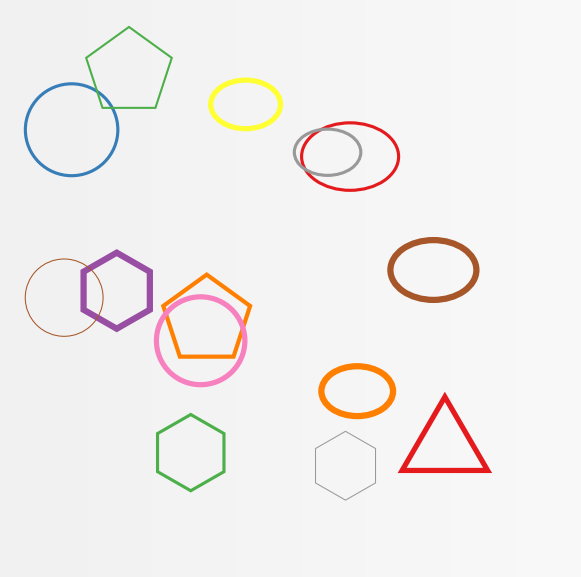[{"shape": "triangle", "thickness": 2.5, "radius": 0.42, "center": [0.765, 0.227]}, {"shape": "oval", "thickness": 1.5, "radius": 0.42, "center": [0.602, 0.728]}, {"shape": "circle", "thickness": 1.5, "radius": 0.4, "center": [0.123, 0.774]}, {"shape": "hexagon", "thickness": 1.5, "radius": 0.33, "center": [0.328, 0.215]}, {"shape": "pentagon", "thickness": 1, "radius": 0.39, "center": [0.222, 0.875]}, {"shape": "hexagon", "thickness": 3, "radius": 0.33, "center": [0.201, 0.496]}, {"shape": "oval", "thickness": 3, "radius": 0.31, "center": [0.615, 0.322]}, {"shape": "pentagon", "thickness": 2, "radius": 0.39, "center": [0.356, 0.445]}, {"shape": "oval", "thickness": 2.5, "radius": 0.3, "center": [0.423, 0.818]}, {"shape": "circle", "thickness": 0.5, "radius": 0.33, "center": [0.11, 0.484]}, {"shape": "oval", "thickness": 3, "radius": 0.37, "center": [0.746, 0.532]}, {"shape": "circle", "thickness": 2.5, "radius": 0.38, "center": [0.345, 0.409]}, {"shape": "oval", "thickness": 1.5, "radius": 0.29, "center": [0.564, 0.736]}, {"shape": "hexagon", "thickness": 0.5, "radius": 0.3, "center": [0.594, 0.193]}]